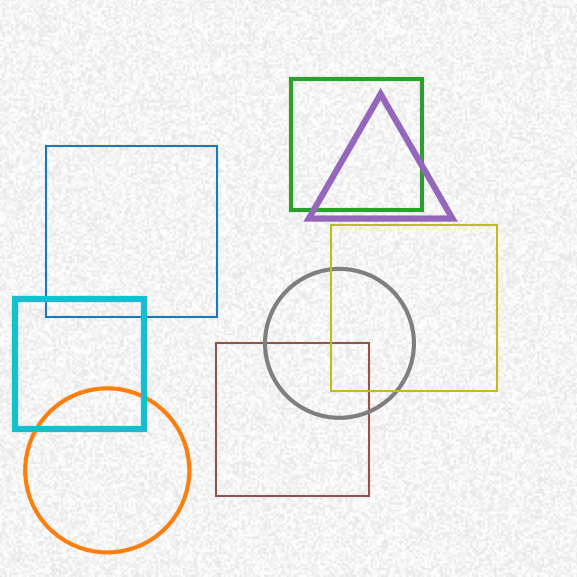[{"shape": "square", "thickness": 1, "radius": 0.74, "center": [0.227, 0.598]}, {"shape": "circle", "thickness": 2, "radius": 0.71, "center": [0.186, 0.185]}, {"shape": "square", "thickness": 2, "radius": 0.57, "center": [0.618, 0.749]}, {"shape": "triangle", "thickness": 3, "radius": 0.72, "center": [0.659, 0.693]}, {"shape": "square", "thickness": 1, "radius": 0.66, "center": [0.506, 0.273]}, {"shape": "circle", "thickness": 2, "radius": 0.64, "center": [0.588, 0.405]}, {"shape": "square", "thickness": 1, "radius": 0.72, "center": [0.717, 0.466]}, {"shape": "square", "thickness": 3, "radius": 0.56, "center": [0.138, 0.369]}]